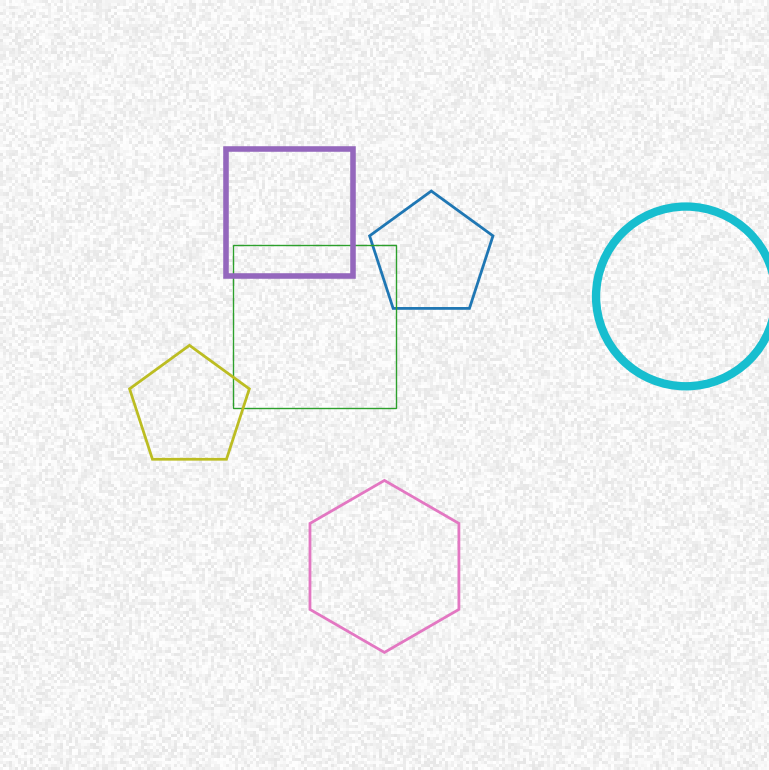[{"shape": "pentagon", "thickness": 1, "radius": 0.42, "center": [0.56, 0.668]}, {"shape": "square", "thickness": 0.5, "radius": 0.53, "center": [0.408, 0.576]}, {"shape": "square", "thickness": 2, "radius": 0.41, "center": [0.376, 0.724]}, {"shape": "hexagon", "thickness": 1, "radius": 0.56, "center": [0.499, 0.264]}, {"shape": "pentagon", "thickness": 1, "radius": 0.41, "center": [0.246, 0.47]}, {"shape": "circle", "thickness": 3, "radius": 0.58, "center": [0.891, 0.615]}]